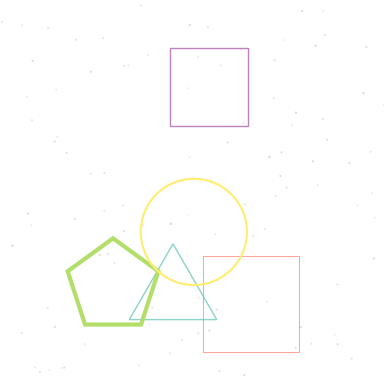[{"shape": "triangle", "thickness": 1, "radius": 0.66, "center": [0.449, 0.235]}, {"shape": "square", "thickness": 0.5, "radius": 0.63, "center": [0.653, 0.21]}, {"shape": "pentagon", "thickness": 3, "radius": 0.62, "center": [0.294, 0.257]}, {"shape": "square", "thickness": 1, "radius": 0.51, "center": [0.542, 0.773]}, {"shape": "circle", "thickness": 1.5, "radius": 0.69, "center": [0.504, 0.398]}]